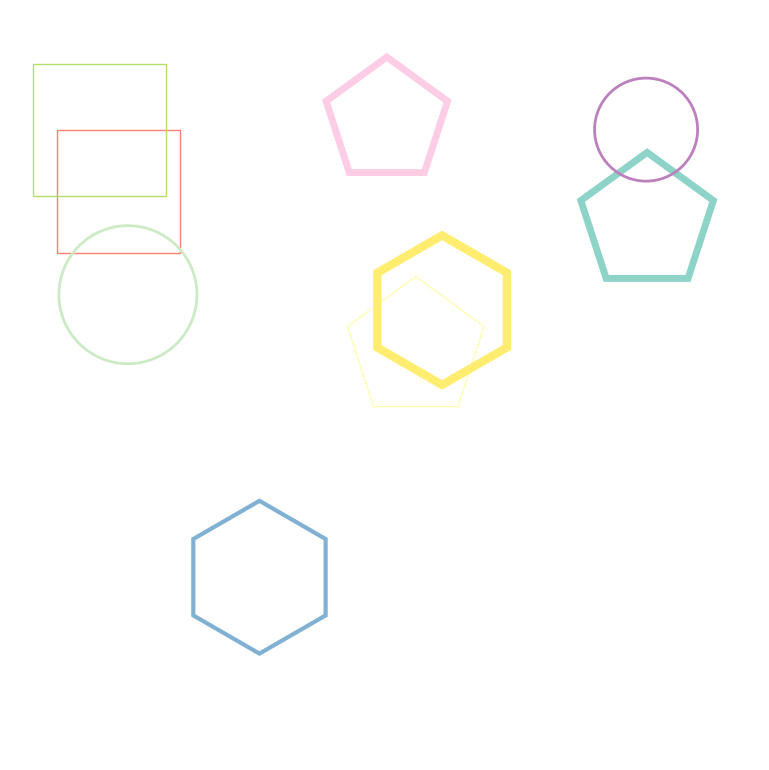[{"shape": "pentagon", "thickness": 2.5, "radius": 0.45, "center": [0.84, 0.712]}, {"shape": "pentagon", "thickness": 0.5, "radius": 0.47, "center": [0.54, 0.547]}, {"shape": "square", "thickness": 0.5, "radius": 0.4, "center": [0.154, 0.751]}, {"shape": "hexagon", "thickness": 1.5, "radius": 0.5, "center": [0.337, 0.25]}, {"shape": "square", "thickness": 0.5, "radius": 0.43, "center": [0.129, 0.831]}, {"shape": "pentagon", "thickness": 2.5, "radius": 0.41, "center": [0.502, 0.843]}, {"shape": "circle", "thickness": 1, "radius": 0.33, "center": [0.839, 0.832]}, {"shape": "circle", "thickness": 1, "radius": 0.45, "center": [0.166, 0.617]}, {"shape": "hexagon", "thickness": 3, "radius": 0.49, "center": [0.574, 0.597]}]